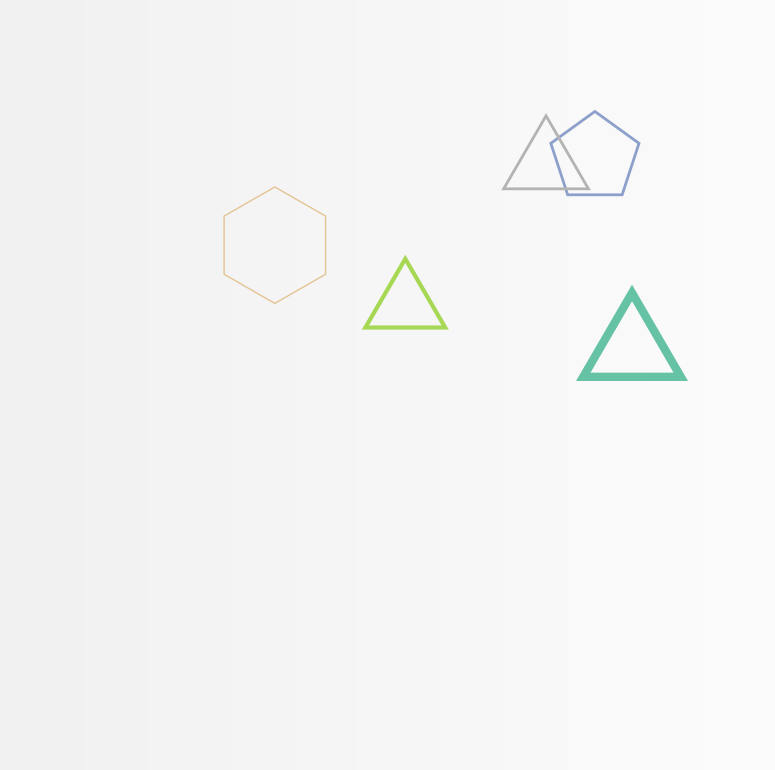[{"shape": "triangle", "thickness": 3, "radius": 0.36, "center": [0.816, 0.547]}, {"shape": "pentagon", "thickness": 1, "radius": 0.3, "center": [0.768, 0.795]}, {"shape": "triangle", "thickness": 1.5, "radius": 0.3, "center": [0.523, 0.604]}, {"shape": "hexagon", "thickness": 0.5, "radius": 0.38, "center": [0.355, 0.682]}, {"shape": "triangle", "thickness": 1, "radius": 0.32, "center": [0.705, 0.786]}]